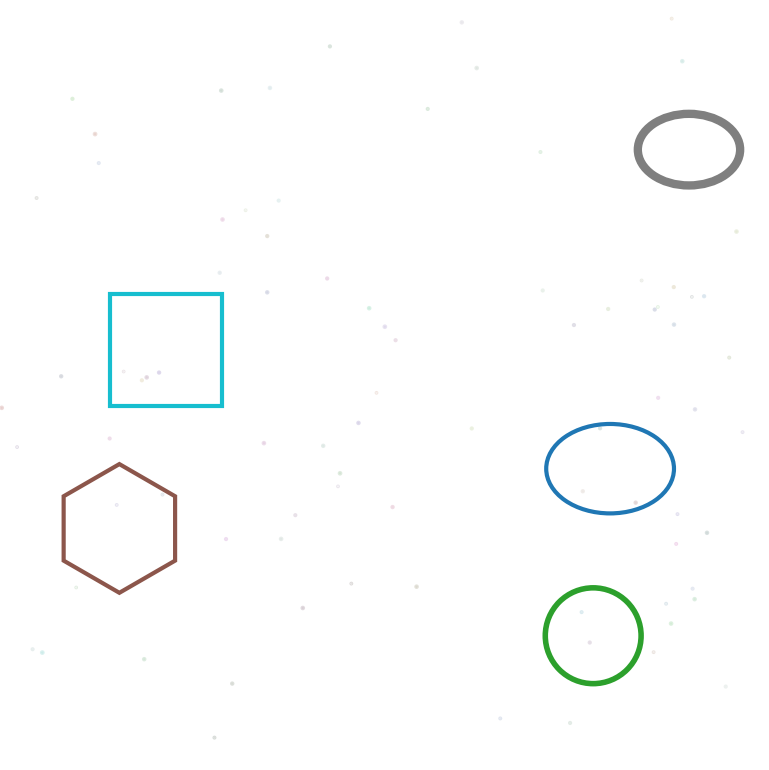[{"shape": "oval", "thickness": 1.5, "radius": 0.41, "center": [0.792, 0.391]}, {"shape": "circle", "thickness": 2, "radius": 0.31, "center": [0.77, 0.174]}, {"shape": "hexagon", "thickness": 1.5, "radius": 0.42, "center": [0.155, 0.314]}, {"shape": "oval", "thickness": 3, "radius": 0.33, "center": [0.895, 0.806]}, {"shape": "square", "thickness": 1.5, "radius": 0.36, "center": [0.215, 0.546]}]